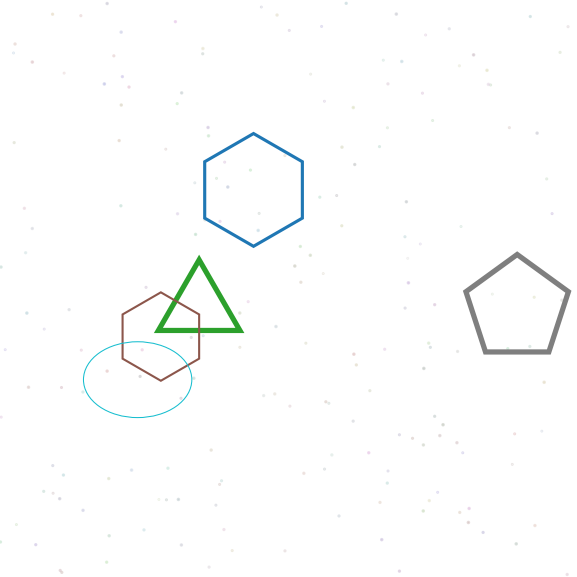[{"shape": "hexagon", "thickness": 1.5, "radius": 0.49, "center": [0.439, 0.67]}, {"shape": "triangle", "thickness": 2.5, "radius": 0.41, "center": [0.345, 0.468]}, {"shape": "hexagon", "thickness": 1, "radius": 0.38, "center": [0.279, 0.416]}, {"shape": "pentagon", "thickness": 2.5, "radius": 0.47, "center": [0.896, 0.465]}, {"shape": "oval", "thickness": 0.5, "radius": 0.47, "center": [0.238, 0.342]}]